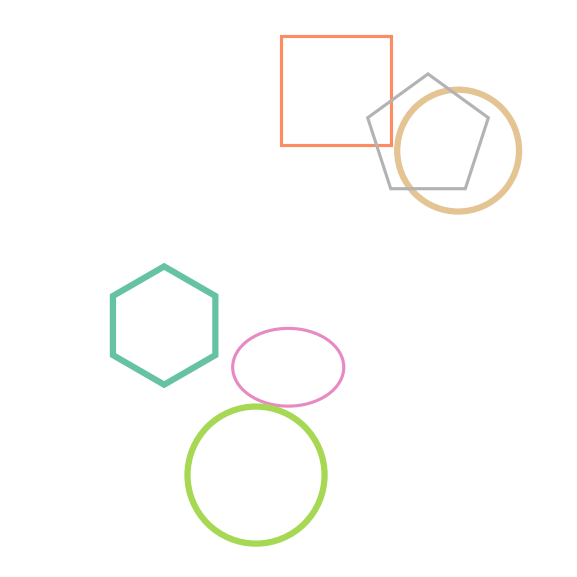[{"shape": "hexagon", "thickness": 3, "radius": 0.51, "center": [0.284, 0.435]}, {"shape": "square", "thickness": 1.5, "radius": 0.47, "center": [0.582, 0.843]}, {"shape": "oval", "thickness": 1.5, "radius": 0.48, "center": [0.499, 0.363]}, {"shape": "circle", "thickness": 3, "radius": 0.59, "center": [0.443, 0.176]}, {"shape": "circle", "thickness": 3, "radius": 0.53, "center": [0.793, 0.738]}, {"shape": "pentagon", "thickness": 1.5, "radius": 0.55, "center": [0.741, 0.761]}]